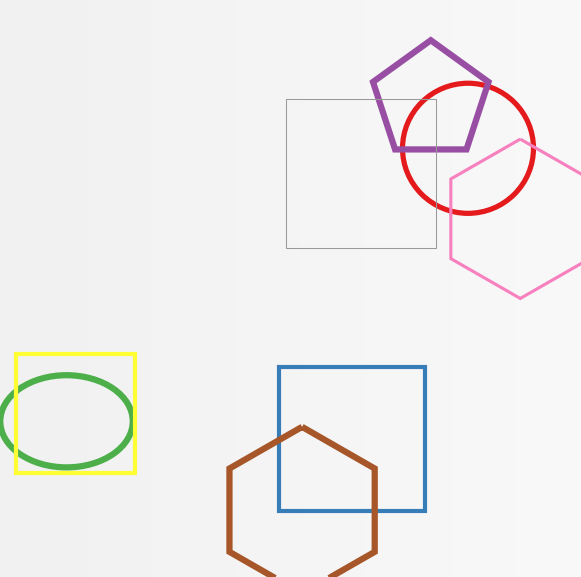[{"shape": "circle", "thickness": 2.5, "radius": 0.56, "center": [0.805, 0.742]}, {"shape": "square", "thickness": 2, "radius": 0.63, "center": [0.606, 0.239]}, {"shape": "oval", "thickness": 3, "radius": 0.57, "center": [0.114, 0.27]}, {"shape": "pentagon", "thickness": 3, "radius": 0.52, "center": [0.741, 0.825]}, {"shape": "square", "thickness": 2, "radius": 0.51, "center": [0.13, 0.283]}, {"shape": "hexagon", "thickness": 3, "radius": 0.72, "center": [0.52, 0.116]}, {"shape": "hexagon", "thickness": 1.5, "radius": 0.69, "center": [0.895, 0.62]}, {"shape": "square", "thickness": 0.5, "radius": 0.65, "center": [0.622, 0.699]}]